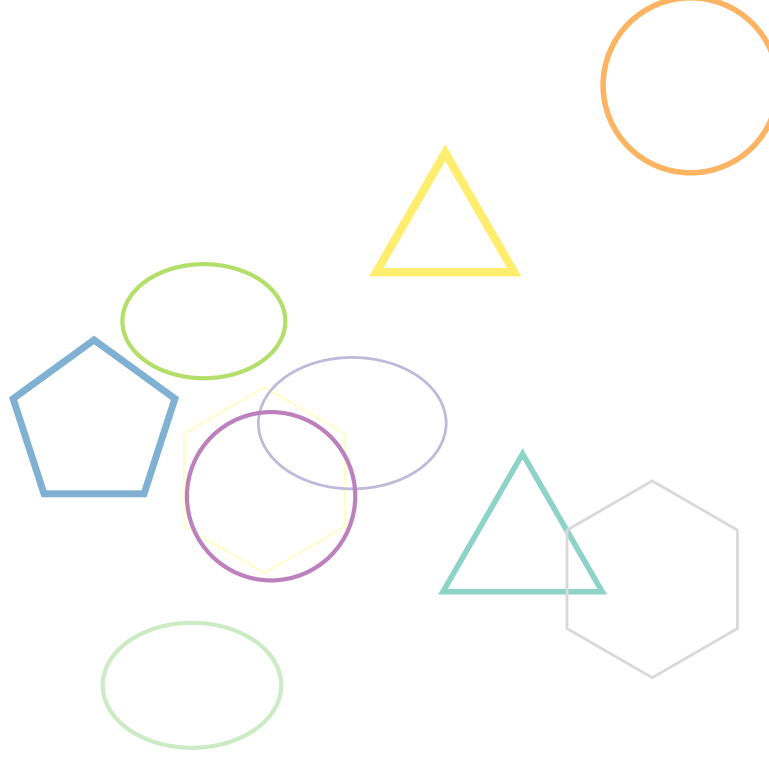[{"shape": "triangle", "thickness": 2, "radius": 0.6, "center": [0.679, 0.291]}, {"shape": "hexagon", "thickness": 0.5, "radius": 0.6, "center": [0.343, 0.376]}, {"shape": "oval", "thickness": 1, "radius": 0.61, "center": [0.457, 0.45]}, {"shape": "pentagon", "thickness": 2.5, "radius": 0.55, "center": [0.122, 0.448]}, {"shape": "circle", "thickness": 2, "radius": 0.57, "center": [0.897, 0.889]}, {"shape": "oval", "thickness": 1.5, "radius": 0.53, "center": [0.265, 0.583]}, {"shape": "hexagon", "thickness": 1, "radius": 0.64, "center": [0.847, 0.248]}, {"shape": "circle", "thickness": 1.5, "radius": 0.55, "center": [0.352, 0.356]}, {"shape": "oval", "thickness": 1.5, "radius": 0.58, "center": [0.249, 0.11]}, {"shape": "triangle", "thickness": 3, "radius": 0.52, "center": [0.578, 0.698]}]